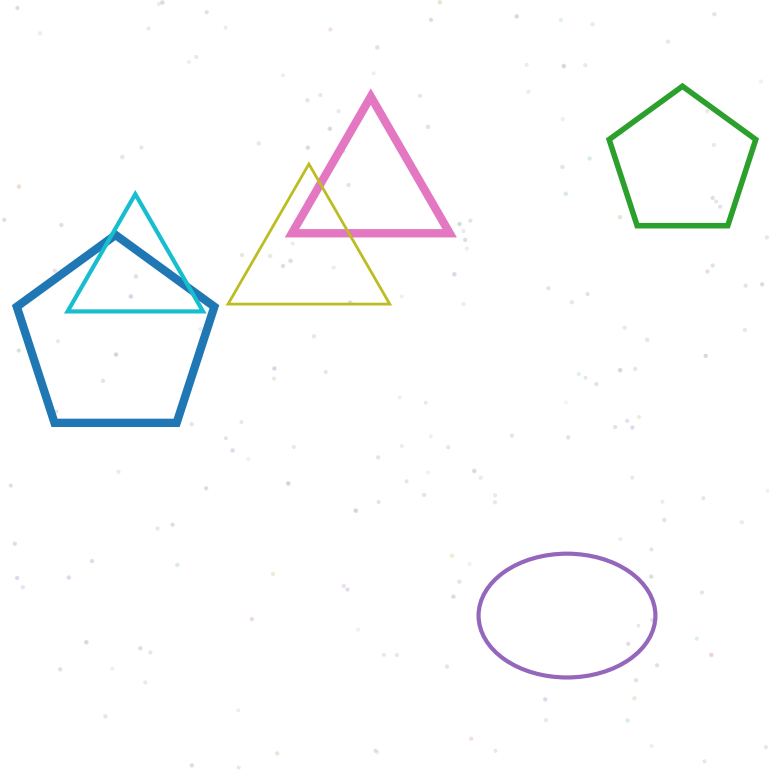[{"shape": "pentagon", "thickness": 3, "radius": 0.67, "center": [0.15, 0.56]}, {"shape": "pentagon", "thickness": 2, "radius": 0.5, "center": [0.886, 0.788]}, {"shape": "oval", "thickness": 1.5, "radius": 0.57, "center": [0.736, 0.201]}, {"shape": "triangle", "thickness": 3, "radius": 0.59, "center": [0.482, 0.756]}, {"shape": "triangle", "thickness": 1, "radius": 0.61, "center": [0.401, 0.666]}, {"shape": "triangle", "thickness": 1.5, "radius": 0.51, "center": [0.176, 0.646]}]